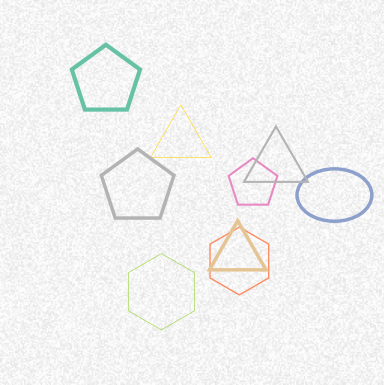[{"shape": "pentagon", "thickness": 3, "radius": 0.47, "center": [0.275, 0.791]}, {"shape": "hexagon", "thickness": 1, "radius": 0.44, "center": [0.622, 0.322]}, {"shape": "oval", "thickness": 2.5, "radius": 0.49, "center": [0.869, 0.493]}, {"shape": "pentagon", "thickness": 1.5, "radius": 0.33, "center": [0.657, 0.522]}, {"shape": "hexagon", "thickness": 0.5, "radius": 0.5, "center": [0.419, 0.242]}, {"shape": "triangle", "thickness": 0.5, "radius": 0.46, "center": [0.47, 0.637]}, {"shape": "triangle", "thickness": 2.5, "radius": 0.42, "center": [0.617, 0.342]}, {"shape": "pentagon", "thickness": 2.5, "radius": 0.5, "center": [0.358, 0.514]}, {"shape": "triangle", "thickness": 1.5, "radius": 0.48, "center": [0.717, 0.576]}]